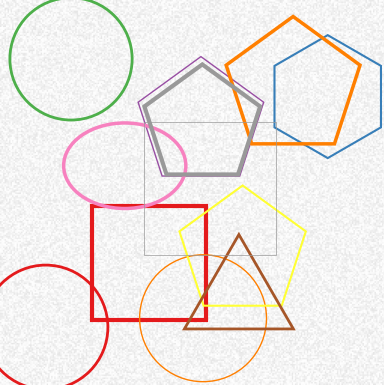[{"shape": "circle", "thickness": 2, "radius": 0.81, "center": [0.119, 0.15]}, {"shape": "square", "thickness": 3, "radius": 0.74, "center": [0.387, 0.317]}, {"shape": "hexagon", "thickness": 1.5, "radius": 0.8, "center": [0.851, 0.749]}, {"shape": "circle", "thickness": 2, "radius": 0.79, "center": [0.184, 0.847]}, {"shape": "pentagon", "thickness": 1, "radius": 0.86, "center": [0.522, 0.681]}, {"shape": "pentagon", "thickness": 2.5, "radius": 0.91, "center": [0.761, 0.774]}, {"shape": "circle", "thickness": 1, "radius": 0.82, "center": [0.527, 0.173]}, {"shape": "pentagon", "thickness": 1.5, "radius": 0.86, "center": [0.63, 0.346]}, {"shape": "triangle", "thickness": 2, "radius": 0.82, "center": [0.62, 0.227]}, {"shape": "oval", "thickness": 2.5, "radius": 0.79, "center": [0.324, 0.57]}, {"shape": "pentagon", "thickness": 3, "radius": 0.79, "center": [0.525, 0.675]}, {"shape": "square", "thickness": 0.5, "radius": 0.86, "center": [0.545, 0.509]}]